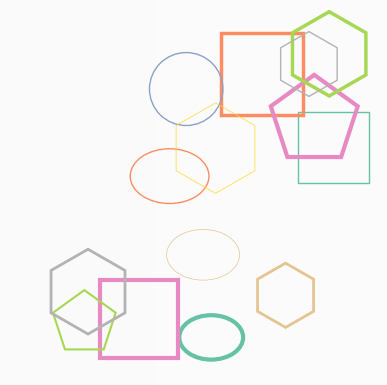[{"shape": "oval", "thickness": 3, "radius": 0.41, "center": [0.545, 0.124]}, {"shape": "square", "thickness": 1, "radius": 0.46, "center": [0.86, 0.617]}, {"shape": "square", "thickness": 2.5, "radius": 0.53, "center": [0.676, 0.808]}, {"shape": "oval", "thickness": 1, "radius": 0.51, "center": [0.438, 0.542]}, {"shape": "circle", "thickness": 1, "radius": 0.47, "center": [0.48, 0.769]}, {"shape": "pentagon", "thickness": 3, "radius": 0.59, "center": [0.811, 0.688]}, {"shape": "square", "thickness": 3, "radius": 0.51, "center": [0.358, 0.172]}, {"shape": "hexagon", "thickness": 2.5, "radius": 0.55, "center": [0.85, 0.86]}, {"shape": "pentagon", "thickness": 1.5, "radius": 0.43, "center": [0.218, 0.161]}, {"shape": "hexagon", "thickness": 0.5, "radius": 0.59, "center": [0.556, 0.615]}, {"shape": "hexagon", "thickness": 2, "radius": 0.42, "center": [0.737, 0.233]}, {"shape": "oval", "thickness": 0.5, "radius": 0.47, "center": [0.524, 0.338]}, {"shape": "hexagon", "thickness": 2, "radius": 0.55, "center": [0.227, 0.242]}, {"shape": "hexagon", "thickness": 1, "radius": 0.42, "center": [0.797, 0.834]}]